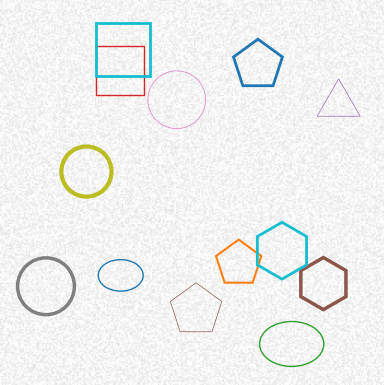[{"shape": "oval", "thickness": 1, "radius": 0.29, "center": [0.313, 0.285]}, {"shape": "pentagon", "thickness": 2, "radius": 0.33, "center": [0.67, 0.831]}, {"shape": "pentagon", "thickness": 1.5, "radius": 0.31, "center": [0.62, 0.316]}, {"shape": "oval", "thickness": 1, "radius": 0.42, "center": [0.758, 0.107]}, {"shape": "square", "thickness": 1, "radius": 0.32, "center": [0.312, 0.818]}, {"shape": "triangle", "thickness": 0.5, "radius": 0.32, "center": [0.88, 0.73]}, {"shape": "hexagon", "thickness": 2.5, "radius": 0.34, "center": [0.84, 0.263]}, {"shape": "pentagon", "thickness": 0.5, "radius": 0.35, "center": [0.509, 0.195]}, {"shape": "circle", "thickness": 0.5, "radius": 0.38, "center": [0.459, 0.741]}, {"shape": "circle", "thickness": 2.5, "radius": 0.37, "center": [0.119, 0.256]}, {"shape": "circle", "thickness": 3, "radius": 0.33, "center": [0.225, 0.554]}, {"shape": "square", "thickness": 2, "radius": 0.35, "center": [0.319, 0.871]}, {"shape": "hexagon", "thickness": 2, "radius": 0.37, "center": [0.732, 0.349]}]